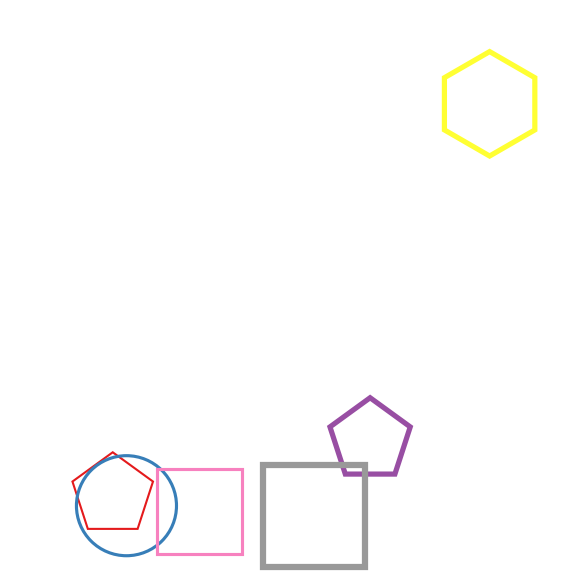[{"shape": "pentagon", "thickness": 1, "radius": 0.37, "center": [0.195, 0.143]}, {"shape": "circle", "thickness": 1.5, "radius": 0.43, "center": [0.219, 0.123]}, {"shape": "pentagon", "thickness": 2.5, "radius": 0.37, "center": [0.641, 0.237]}, {"shape": "hexagon", "thickness": 2.5, "radius": 0.45, "center": [0.848, 0.819]}, {"shape": "square", "thickness": 1.5, "radius": 0.37, "center": [0.345, 0.114]}, {"shape": "square", "thickness": 3, "radius": 0.44, "center": [0.544, 0.106]}]